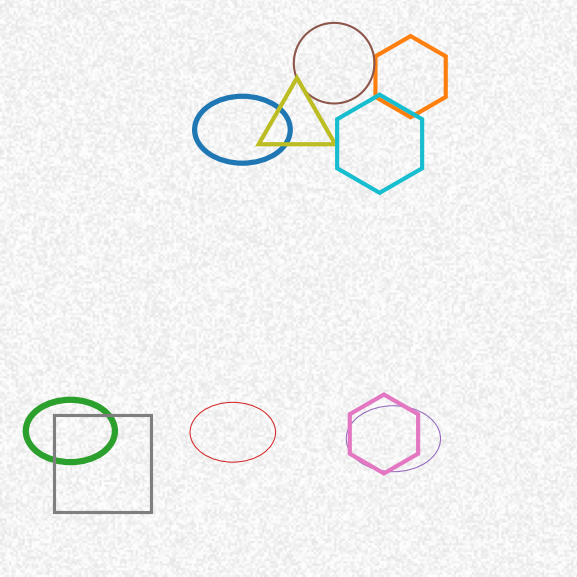[{"shape": "oval", "thickness": 2.5, "radius": 0.41, "center": [0.42, 0.775]}, {"shape": "hexagon", "thickness": 2, "radius": 0.35, "center": [0.711, 0.866]}, {"shape": "oval", "thickness": 3, "radius": 0.39, "center": [0.122, 0.253]}, {"shape": "oval", "thickness": 0.5, "radius": 0.37, "center": [0.403, 0.251]}, {"shape": "oval", "thickness": 0.5, "radius": 0.41, "center": [0.681, 0.239]}, {"shape": "circle", "thickness": 1, "radius": 0.35, "center": [0.579, 0.89]}, {"shape": "hexagon", "thickness": 2, "radius": 0.34, "center": [0.665, 0.248]}, {"shape": "square", "thickness": 1.5, "radius": 0.42, "center": [0.178, 0.197]}, {"shape": "triangle", "thickness": 2, "radius": 0.38, "center": [0.514, 0.788]}, {"shape": "hexagon", "thickness": 2, "radius": 0.42, "center": [0.657, 0.75]}]